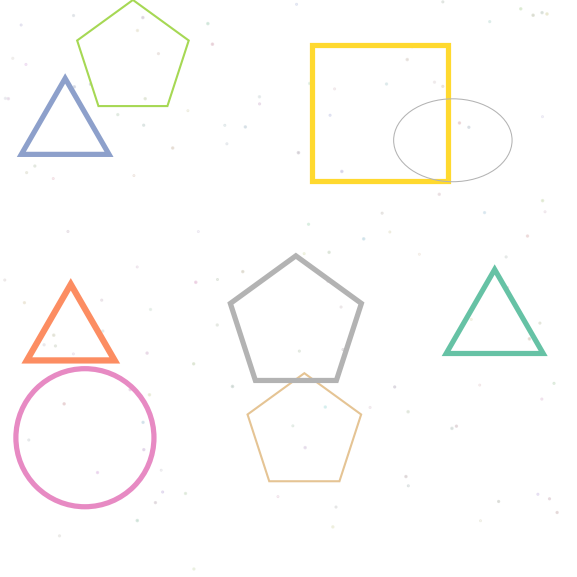[{"shape": "triangle", "thickness": 2.5, "radius": 0.48, "center": [0.857, 0.436]}, {"shape": "triangle", "thickness": 3, "radius": 0.44, "center": [0.123, 0.419]}, {"shape": "triangle", "thickness": 2.5, "radius": 0.44, "center": [0.113, 0.776]}, {"shape": "circle", "thickness": 2.5, "radius": 0.6, "center": [0.147, 0.241]}, {"shape": "pentagon", "thickness": 1, "radius": 0.51, "center": [0.23, 0.898]}, {"shape": "square", "thickness": 2.5, "radius": 0.59, "center": [0.658, 0.804]}, {"shape": "pentagon", "thickness": 1, "radius": 0.52, "center": [0.527, 0.249]}, {"shape": "oval", "thickness": 0.5, "radius": 0.51, "center": [0.784, 0.756]}, {"shape": "pentagon", "thickness": 2.5, "radius": 0.6, "center": [0.512, 0.437]}]